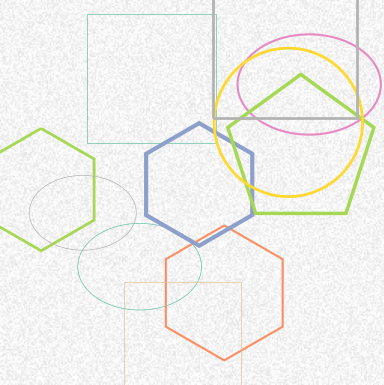[{"shape": "square", "thickness": 0.5, "radius": 0.84, "center": [0.393, 0.797]}, {"shape": "oval", "thickness": 0.5, "radius": 0.8, "center": [0.363, 0.307]}, {"shape": "hexagon", "thickness": 1.5, "radius": 0.88, "center": [0.582, 0.239]}, {"shape": "hexagon", "thickness": 3, "radius": 0.8, "center": [0.517, 0.521]}, {"shape": "oval", "thickness": 1.5, "radius": 0.93, "center": [0.803, 0.781]}, {"shape": "pentagon", "thickness": 2.5, "radius": 1.0, "center": [0.781, 0.607]}, {"shape": "hexagon", "thickness": 2, "radius": 0.79, "center": [0.107, 0.508]}, {"shape": "circle", "thickness": 2, "radius": 0.96, "center": [0.749, 0.682]}, {"shape": "square", "thickness": 0.5, "radius": 0.76, "center": [0.474, 0.116]}, {"shape": "square", "thickness": 2, "radius": 0.94, "center": [0.741, 0.881]}, {"shape": "oval", "thickness": 0.5, "radius": 0.69, "center": [0.215, 0.447]}]